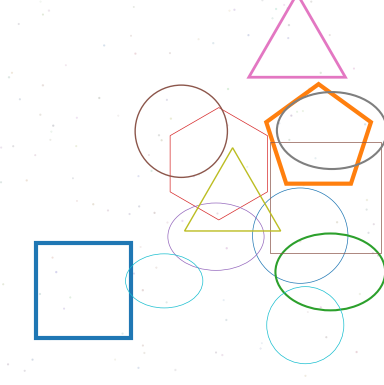[{"shape": "circle", "thickness": 0.5, "radius": 0.62, "center": [0.78, 0.388]}, {"shape": "square", "thickness": 3, "radius": 0.62, "center": [0.216, 0.245]}, {"shape": "pentagon", "thickness": 3, "radius": 0.71, "center": [0.828, 0.639]}, {"shape": "oval", "thickness": 1.5, "radius": 0.71, "center": [0.858, 0.294]}, {"shape": "hexagon", "thickness": 0.5, "radius": 0.73, "center": [0.568, 0.575]}, {"shape": "oval", "thickness": 0.5, "radius": 0.62, "center": [0.561, 0.385]}, {"shape": "square", "thickness": 0.5, "radius": 0.72, "center": [0.847, 0.486]}, {"shape": "circle", "thickness": 1, "radius": 0.6, "center": [0.471, 0.659]}, {"shape": "triangle", "thickness": 2, "radius": 0.72, "center": [0.772, 0.872]}, {"shape": "oval", "thickness": 1.5, "radius": 0.71, "center": [0.862, 0.661]}, {"shape": "triangle", "thickness": 1, "radius": 0.72, "center": [0.604, 0.472]}, {"shape": "oval", "thickness": 0.5, "radius": 0.5, "center": [0.427, 0.27]}, {"shape": "circle", "thickness": 0.5, "radius": 0.5, "center": [0.793, 0.155]}]